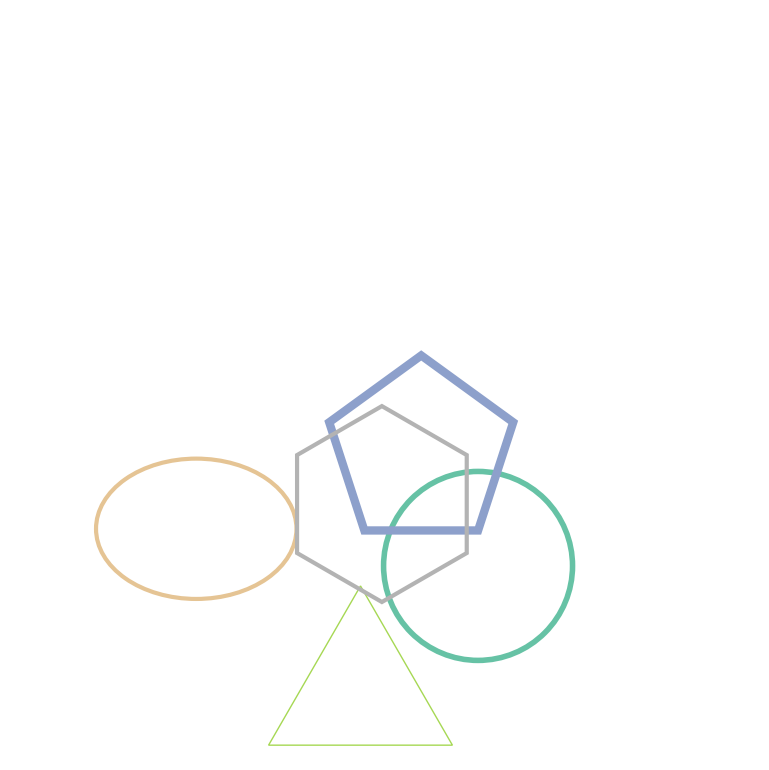[{"shape": "circle", "thickness": 2, "radius": 0.61, "center": [0.621, 0.265]}, {"shape": "pentagon", "thickness": 3, "radius": 0.63, "center": [0.547, 0.413]}, {"shape": "triangle", "thickness": 0.5, "radius": 0.69, "center": [0.468, 0.101]}, {"shape": "oval", "thickness": 1.5, "radius": 0.65, "center": [0.255, 0.313]}, {"shape": "hexagon", "thickness": 1.5, "radius": 0.64, "center": [0.496, 0.345]}]